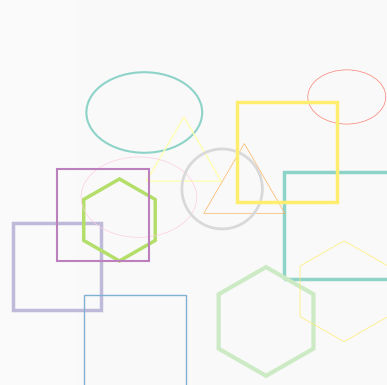[{"shape": "oval", "thickness": 1.5, "radius": 0.75, "center": [0.372, 0.708]}, {"shape": "square", "thickness": 2.5, "radius": 0.69, "center": [0.87, 0.415]}, {"shape": "triangle", "thickness": 1, "radius": 0.56, "center": [0.475, 0.585]}, {"shape": "square", "thickness": 2.5, "radius": 0.56, "center": [0.148, 0.307]}, {"shape": "oval", "thickness": 0.5, "radius": 0.5, "center": [0.895, 0.748]}, {"shape": "square", "thickness": 1, "radius": 0.66, "center": [0.348, 0.102]}, {"shape": "triangle", "thickness": 0.5, "radius": 0.6, "center": [0.63, 0.506]}, {"shape": "hexagon", "thickness": 2.5, "radius": 0.53, "center": [0.308, 0.429]}, {"shape": "oval", "thickness": 0.5, "radius": 0.75, "center": [0.358, 0.488]}, {"shape": "circle", "thickness": 2, "radius": 0.52, "center": [0.573, 0.509]}, {"shape": "square", "thickness": 1.5, "radius": 0.6, "center": [0.266, 0.441]}, {"shape": "hexagon", "thickness": 3, "radius": 0.71, "center": [0.687, 0.165]}, {"shape": "hexagon", "thickness": 0.5, "radius": 0.66, "center": [0.888, 0.243]}, {"shape": "square", "thickness": 2.5, "radius": 0.65, "center": [0.741, 0.605]}]